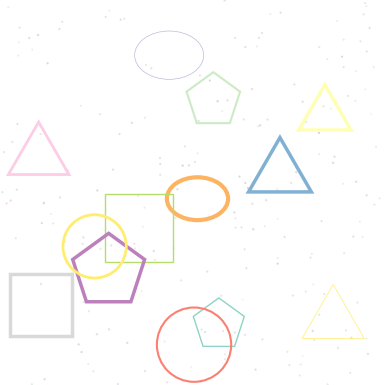[{"shape": "pentagon", "thickness": 1, "radius": 0.35, "center": [0.568, 0.157]}, {"shape": "triangle", "thickness": 2.5, "radius": 0.39, "center": [0.844, 0.701]}, {"shape": "oval", "thickness": 0.5, "radius": 0.45, "center": [0.439, 0.857]}, {"shape": "circle", "thickness": 1.5, "radius": 0.48, "center": [0.504, 0.105]}, {"shape": "triangle", "thickness": 2.5, "radius": 0.47, "center": [0.727, 0.549]}, {"shape": "oval", "thickness": 3, "radius": 0.4, "center": [0.513, 0.484]}, {"shape": "square", "thickness": 1, "radius": 0.44, "center": [0.361, 0.408]}, {"shape": "triangle", "thickness": 2, "radius": 0.45, "center": [0.1, 0.592]}, {"shape": "square", "thickness": 2.5, "radius": 0.4, "center": [0.107, 0.208]}, {"shape": "pentagon", "thickness": 2.5, "radius": 0.49, "center": [0.282, 0.296]}, {"shape": "pentagon", "thickness": 1.5, "radius": 0.37, "center": [0.554, 0.739]}, {"shape": "triangle", "thickness": 0.5, "radius": 0.47, "center": [0.865, 0.168]}, {"shape": "circle", "thickness": 2, "radius": 0.41, "center": [0.246, 0.36]}]